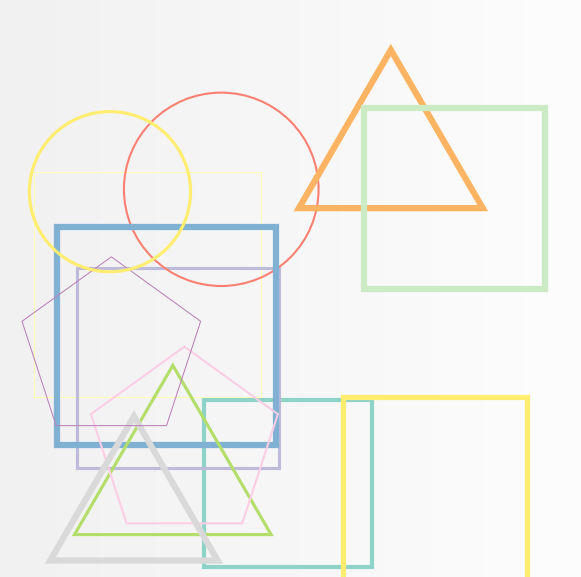[{"shape": "square", "thickness": 2, "radius": 0.72, "center": [0.496, 0.162]}, {"shape": "square", "thickness": 0.5, "radius": 0.97, "center": [0.254, 0.507]}, {"shape": "square", "thickness": 1.5, "radius": 0.87, "center": [0.306, 0.361]}, {"shape": "circle", "thickness": 1, "radius": 0.84, "center": [0.381, 0.671]}, {"shape": "square", "thickness": 3, "radius": 0.94, "center": [0.287, 0.418]}, {"shape": "triangle", "thickness": 3, "radius": 0.91, "center": [0.672, 0.73]}, {"shape": "triangle", "thickness": 1.5, "radius": 0.98, "center": [0.297, 0.171]}, {"shape": "pentagon", "thickness": 1, "radius": 0.85, "center": [0.317, 0.23]}, {"shape": "triangle", "thickness": 3, "radius": 0.83, "center": [0.23, 0.112]}, {"shape": "pentagon", "thickness": 0.5, "radius": 0.81, "center": [0.192, 0.393]}, {"shape": "square", "thickness": 3, "radius": 0.78, "center": [0.782, 0.655]}, {"shape": "circle", "thickness": 1.5, "radius": 0.69, "center": [0.189, 0.667]}, {"shape": "square", "thickness": 2.5, "radius": 0.79, "center": [0.749, 0.153]}]